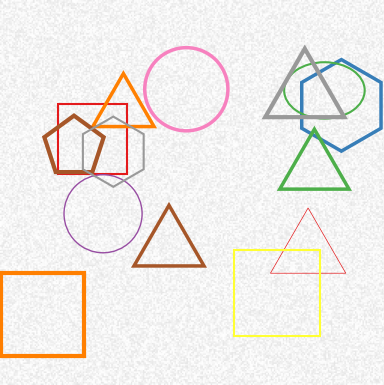[{"shape": "triangle", "thickness": 0.5, "radius": 0.57, "center": [0.8, 0.347]}, {"shape": "square", "thickness": 1.5, "radius": 0.45, "center": [0.241, 0.639]}, {"shape": "hexagon", "thickness": 2.5, "radius": 0.59, "center": [0.887, 0.726]}, {"shape": "triangle", "thickness": 2.5, "radius": 0.52, "center": [0.817, 0.561]}, {"shape": "oval", "thickness": 1.5, "radius": 0.52, "center": [0.843, 0.765]}, {"shape": "circle", "thickness": 1, "radius": 0.51, "center": [0.268, 0.445]}, {"shape": "square", "thickness": 3, "radius": 0.54, "center": [0.111, 0.183]}, {"shape": "triangle", "thickness": 2.5, "radius": 0.46, "center": [0.321, 0.717]}, {"shape": "square", "thickness": 1.5, "radius": 0.56, "center": [0.72, 0.24]}, {"shape": "triangle", "thickness": 2.5, "radius": 0.53, "center": [0.439, 0.362]}, {"shape": "pentagon", "thickness": 3, "radius": 0.4, "center": [0.192, 0.619]}, {"shape": "circle", "thickness": 2.5, "radius": 0.54, "center": [0.484, 0.768]}, {"shape": "triangle", "thickness": 3, "radius": 0.59, "center": [0.792, 0.755]}, {"shape": "hexagon", "thickness": 1.5, "radius": 0.46, "center": [0.294, 0.606]}]